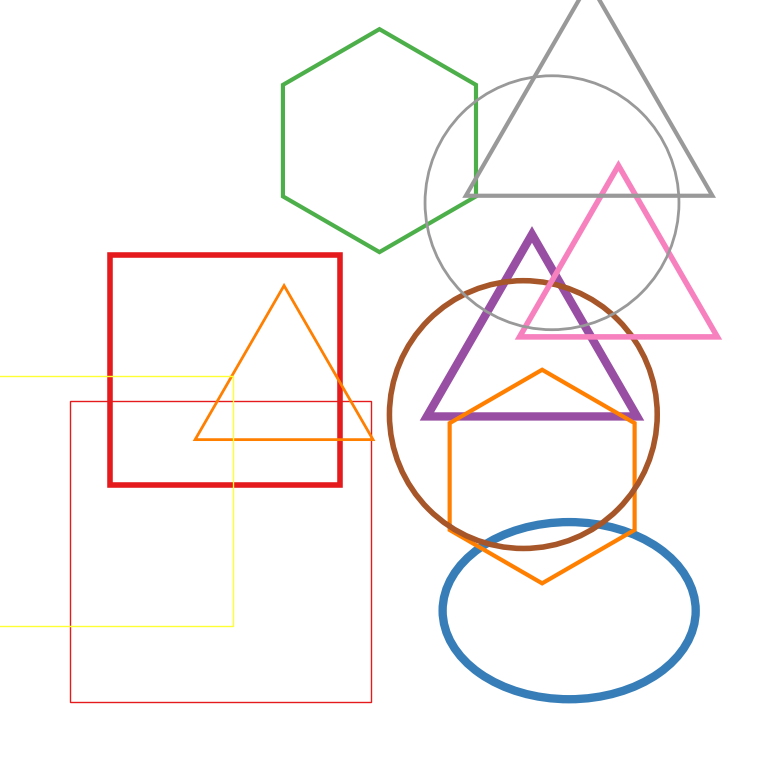[{"shape": "square", "thickness": 2, "radius": 0.75, "center": [0.292, 0.52]}, {"shape": "square", "thickness": 0.5, "radius": 0.98, "center": [0.286, 0.284]}, {"shape": "oval", "thickness": 3, "radius": 0.82, "center": [0.739, 0.207]}, {"shape": "hexagon", "thickness": 1.5, "radius": 0.72, "center": [0.493, 0.817]}, {"shape": "triangle", "thickness": 3, "radius": 0.79, "center": [0.691, 0.538]}, {"shape": "triangle", "thickness": 1, "radius": 0.67, "center": [0.369, 0.496]}, {"shape": "hexagon", "thickness": 1.5, "radius": 0.69, "center": [0.704, 0.381]}, {"shape": "square", "thickness": 0.5, "radius": 0.81, "center": [0.141, 0.35]}, {"shape": "circle", "thickness": 2, "radius": 0.87, "center": [0.68, 0.462]}, {"shape": "triangle", "thickness": 2, "radius": 0.74, "center": [0.803, 0.637]}, {"shape": "circle", "thickness": 1, "radius": 0.82, "center": [0.717, 0.737]}, {"shape": "triangle", "thickness": 1.5, "radius": 0.92, "center": [0.765, 0.838]}]